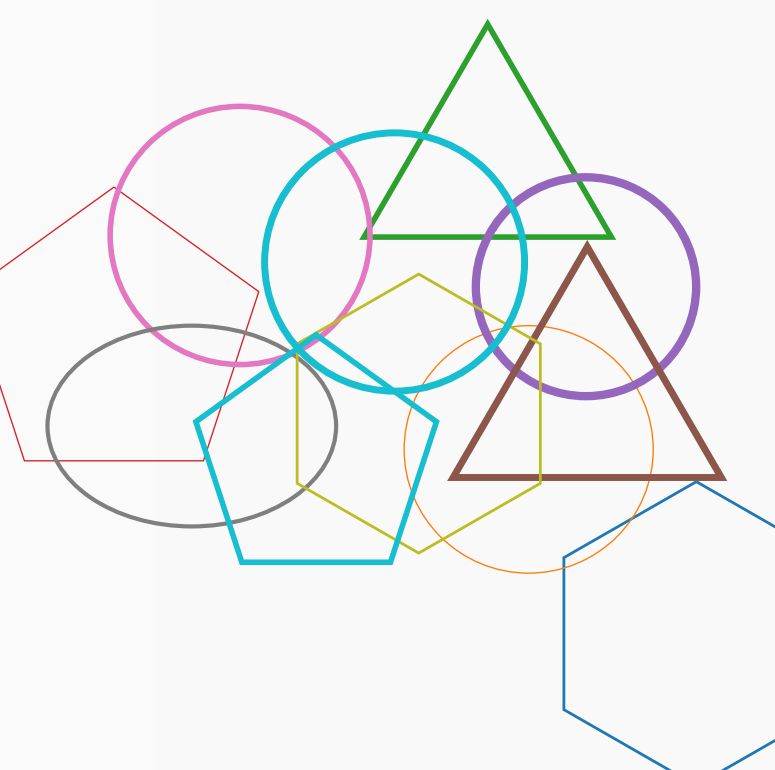[{"shape": "hexagon", "thickness": 1, "radius": 0.99, "center": [0.899, 0.177]}, {"shape": "circle", "thickness": 0.5, "radius": 0.8, "center": [0.682, 0.416]}, {"shape": "triangle", "thickness": 2, "radius": 0.92, "center": [0.629, 0.784]}, {"shape": "pentagon", "thickness": 0.5, "radius": 0.98, "center": [0.147, 0.561]}, {"shape": "circle", "thickness": 3, "radius": 0.71, "center": [0.756, 0.628]}, {"shape": "triangle", "thickness": 2.5, "radius": 1.0, "center": [0.758, 0.48]}, {"shape": "circle", "thickness": 2, "radius": 0.84, "center": [0.31, 0.694]}, {"shape": "oval", "thickness": 1.5, "radius": 0.93, "center": [0.248, 0.447]}, {"shape": "hexagon", "thickness": 1, "radius": 0.91, "center": [0.54, 0.463]}, {"shape": "circle", "thickness": 2.5, "radius": 0.84, "center": [0.509, 0.66]}, {"shape": "pentagon", "thickness": 2, "radius": 0.82, "center": [0.408, 0.402]}]